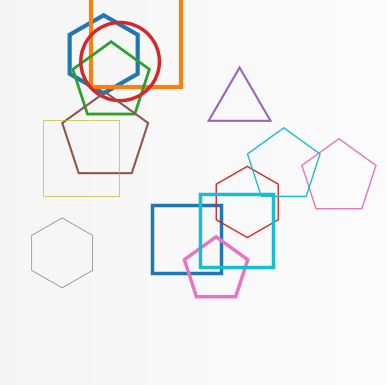[{"shape": "square", "thickness": 2.5, "radius": 0.44, "center": [0.481, 0.38]}, {"shape": "hexagon", "thickness": 3, "radius": 0.51, "center": [0.268, 0.859]}, {"shape": "square", "thickness": 3, "radius": 0.58, "center": [0.351, 0.89]}, {"shape": "pentagon", "thickness": 2, "radius": 0.52, "center": [0.287, 0.788]}, {"shape": "circle", "thickness": 2.5, "radius": 0.51, "center": [0.31, 0.84]}, {"shape": "hexagon", "thickness": 1, "radius": 0.46, "center": [0.638, 0.475]}, {"shape": "triangle", "thickness": 1.5, "radius": 0.46, "center": [0.618, 0.732]}, {"shape": "pentagon", "thickness": 1.5, "radius": 0.58, "center": [0.272, 0.644]}, {"shape": "pentagon", "thickness": 2.5, "radius": 0.43, "center": [0.558, 0.299]}, {"shape": "pentagon", "thickness": 1, "radius": 0.5, "center": [0.875, 0.539]}, {"shape": "hexagon", "thickness": 0.5, "radius": 0.45, "center": [0.16, 0.343]}, {"shape": "square", "thickness": 0.5, "radius": 0.49, "center": [0.209, 0.59]}, {"shape": "pentagon", "thickness": 1, "radius": 0.49, "center": [0.732, 0.57]}, {"shape": "square", "thickness": 2.5, "radius": 0.47, "center": [0.61, 0.402]}]